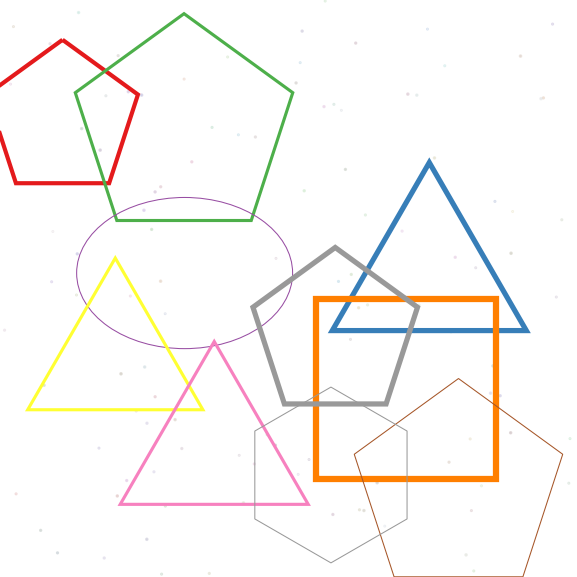[{"shape": "pentagon", "thickness": 2, "radius": 0.69, "center": [0.108, 0.793]}, {"shape": "triangle", "thickness": 2.5, "radius": 0.97, "center": [0.743, 0.524]}, {"shape": "pentagon", "thickness": 1.5, "radius": 0.99, "center": [0.319, 0.777]}, {"shape": "oval", "thickness": 0.5, "radius": 0.93, "center": [0.32, 0.526]}, {"shape": "square", "thickness": 3, "radius": 0.78, "center": [0.703, 0.326]}, {"shape": "triangle", "thickness": 1.5, "radius": 0.88, "center": [0.2, 0.377]}, {"shape": "pentagon", "thickness": 0.5, "radius": 0.95, "center": [0.794, 0.154]}, {"shape": "triangle", "thickness": 1.5, "radius": 0.94, "center": [0.371, 0.22]}, {"shape": "pentagon", "thickness": 2.5, "radius": 0.75, "center": [0.58, 0.421]}, {"shape": "hexagon", "thickness": 0.5, "radius": 0.76, "center": [0.573, 0.177]}]